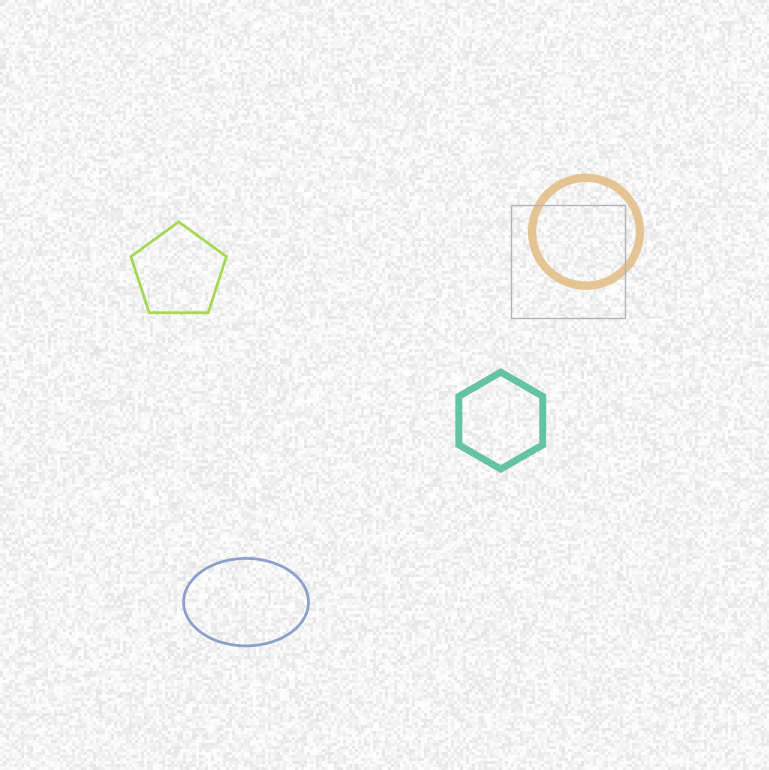[{"shape": "hexagon", "thickness": 2.5, "radius": 0.31, "center": [0.65, 0.454]}, {"shape": "oval", "thickness": 1, "radius": 0.41, "center": [0.32, 0.218]}, {"shape": "pentagon", "thickness": 1, "radius": 0.33, "center": [0.232, 0.647]}, {"shape": "circle", "thickness": 3, "radius": 0.35, "center": [0.761, 0.699]}, {"shape": "square", "thickness": 0.5, "radius": 0.37, "center": [0.738, 0.66]}]